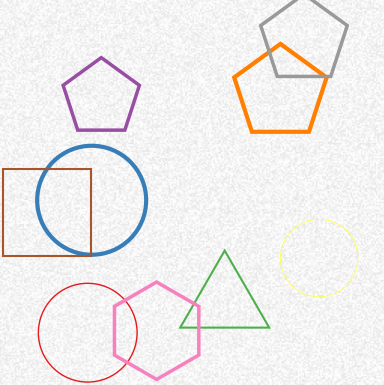[{"shape": "circle", "thickness": 1, "radius": 0.64, "center": [0.228, 0.136]}, {"shape": "circle", "thickness": 3, "radius": 0.71, "center": [0.238, 0.48]}, {"shape": "triangle", "thickness": 1.5, "radius": 0.67, "center": [0.584, 0.216]}, {"shape": "pentagon", "thickness": 2.5, "radius": 0.52, "center": [0.263, 0.746]}, {"shape": "pentagon", "thickness": 3, "radius": 0.63, "center": [0.728, 0.76]}, {"shape": "circle", "thickness": 0.5, "radius": 0.5, "center": [0.829, 0.33]}, {"shape": "square", "thickness": 1.5, "radius": 0.57, "center": [0.122, 0.448]}, {"shape": "hexagon", "thickness": 2.5, "radius": 0.63, "center": [0.407, 0.141]}, {"shape": "pentagon", "thickness": 2.5, "radius": 0.59, "center": [0.79, 0.897]}]